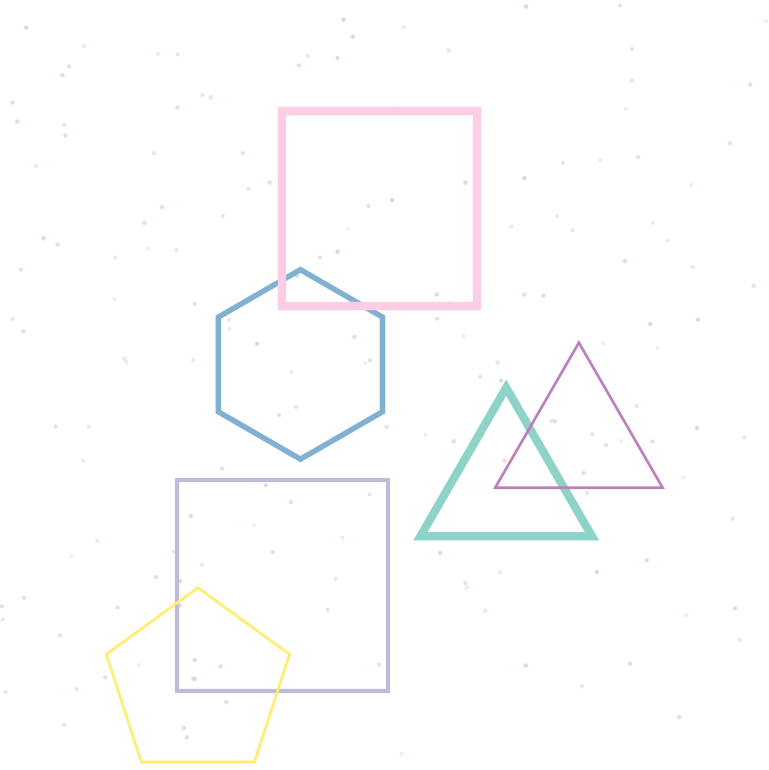[{"shape": "triangle", "thickness": 3, "radius": 0.64, "center": [0.657, 0.368]}, {"shape": "square", "thickness": 1.5, "radius": 0.69, "center": [0.367, 0.24]}, {"shape": "hexagon", "thickness": 2, "radius": 0.62, "center": [0.39, 0.527]}, {"shape": "square", "thickness": 3, "radius": 0.63, "center": [0.493, 0.73]}, {"shape": "triangle", "thickness": 1, "radius": 0.63, "center": [0.752, 0.429]}, {"shape": "pentagon", "thickness": 1, "radius": 0.63, "center": [0.257, 0.112]}]